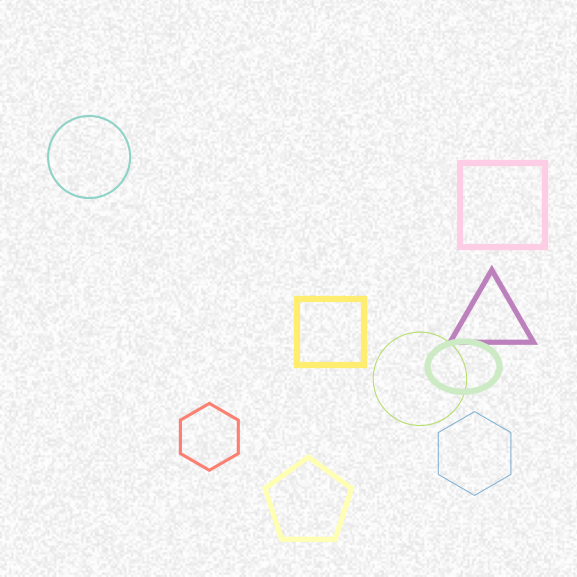[{"shape": "circle", "thickness": 1, "radius": 0.36, "center": [0.154, 0.727]}, {"shape": "pentagon", "thickness": 2.5, "radius": 0.39, "center": [0.534, 0.129]}, {"shape": "hexagon", "thickness": 1.5, "radius": 0.29, "center": [0.363, 0.243]}, {"shape": "hexagon", "thickness": 0.5, "radius": 0.36, "center": [0.822, 0.214]}, {"shape": "circle", "thickness": 0.5, "radius": 0.4, "center": [0.727, 0.343]}, {"shape": "square", "thickness": 3, "radius": 0.37, "center": [0.871, 0.644]}, {"shape": "triangle", "thickness": 2.5, "radius": 0.42, "center": [0.852, 0.448]}, {"shape": "oval", "thickness": 3, "radius": 0.31, "center": [0.803, 0.364]}, {"shape": "square", "thickness": 3, "radius": 0.29, "center": [0.572, 0.424]}]